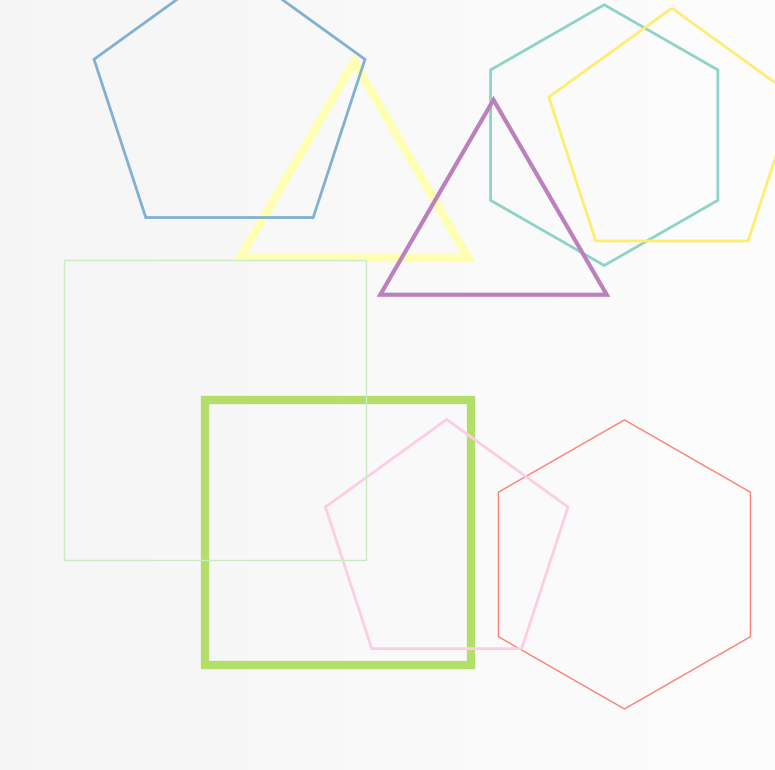[{"shape": "hexagon", "thickness": 1, "radius": 0.85, "center": [0.78, 0.825]}, {"shape": "triangle", "thickness": 3, "radius": 0.85, "center": [0.457, 0.75]}, {"shape": "hexagon", "thickness": 0.5, "radius": 0.94, "center": [0.806, 0.267]}, {"shape": "pentagon", "thickness": 1, "radius": 0.92, "center": [0.296, 0.866]}, {"shape": "square", "thickness": 3, "radius": 0.86, "center": [0.436, 0.308]}, {"shape": "pentagon", "thickness": 1, "radius": 0.82, "center": [0.576, 0.291]}, {"shape": "triangle", "thickness": 1.5, "radius": 0.84, "center": [0.637, 0.702]}, {"shape": "square", "thickness": 0.5, "radius": 0.97, "center": [0.278, 0.467]}, {"shape": "pentagon", "thickness": 1, "radius": 0.84, "center": [0.867, 0.822]}]